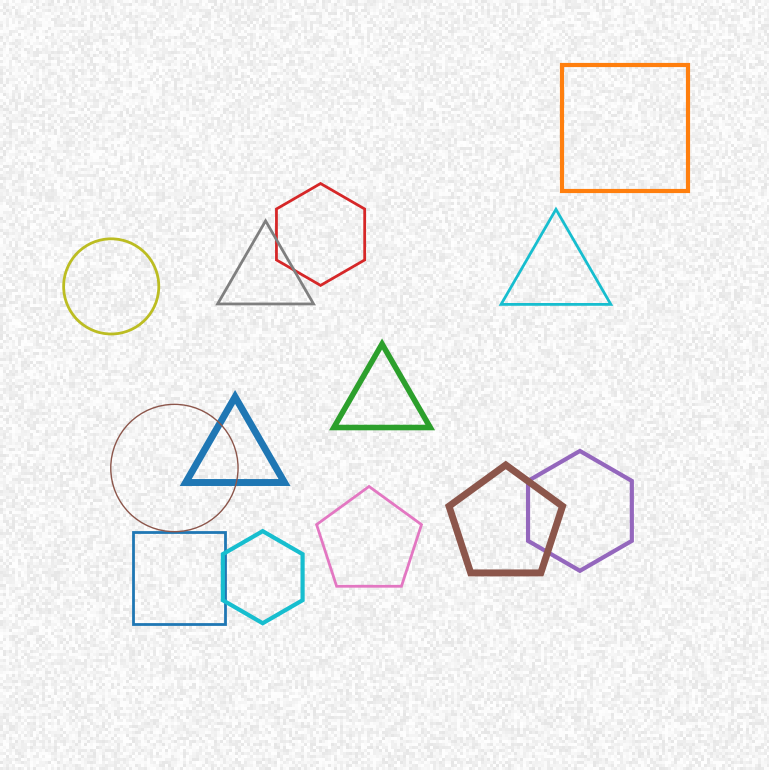[{"shape": "triangle", "thickness": 2.5, "radius": 0.37, "center": [0.305, 0.41]}, {"shape": "square", "thickness": 1, "radius": 0.3, "center": [0.233, 0.249]}, {"shape": "square", "thickness": 1.5, "radius": 0.41, "center": [0.811, 0.833]}, {"shape": "triangle", "thickness": 2, "radius": 0.36, "center": [0.496, 0.481]}, {"shape": "hexagon", "thickness": 1, "radius": 0.33, "center": [0.416, 0.696]}, {"shape": "hexagon", "thickness": 1.5, "radius": 0.39, "center": [0.753, 0.337]}, {"shape": "circle", "thickness": 0.5, "radius": 0.41, "center": [0.226, 0.392]}, {"shape": "pentagon", "thickness": 2.5, "radius": 0.39, "center": [0.657, 0.319]}, {"shape": "pentagon", "thickness": 1, "radius": 0.36, "center": [0.479, 0.297]}, {"shape": "triangle", "thickness": 1, "radius": 0.36, "center": [0.345, 0.641]}, {"shape": "circle", "thickness": 1, "radius": 0.31, "center": [0.144, 0.628]}, {"shape": "triangle", "thickness": 1, "radius": 0.41, "center": [0.722, 0.646]}, {"shape": "hexagon", "thickness": 1.5, "radius": 0.3, "center": [0.341, 0.25]}]